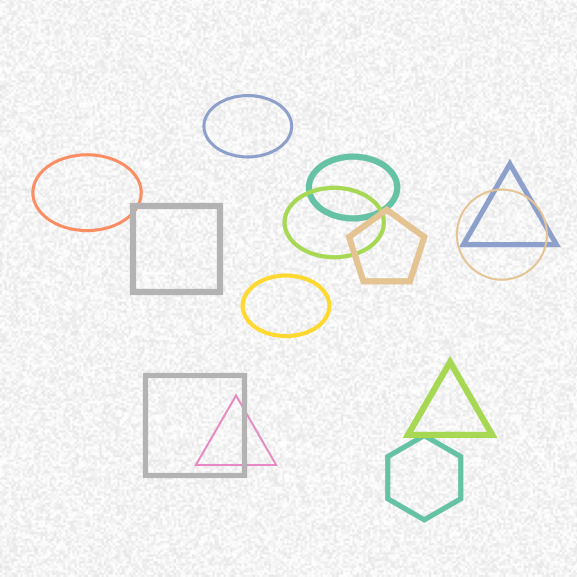[{"shape": "oval", "thickness": 3, "radius": 0.38, "center": [0.611, 0.674]}, {"shape": "hexagon", "thickness": 2.5, "radius": 0.36, "center": [0.735, 0.172]}, {"shape": "oval", "thickness": 1.5, "radius": 0.47, "center": [0.151, 0.665]}, {"shape": "triangle", "thickness": 2.5, "radius": 0.47, "center": [0.883, 0.622]}, {"shape": "oval", "thickness": 1.5, "radius": 0.38, "center": [0.429, 0.781]}, {"shape": "triangle", "thickness": 1, "radius": 0.4, "center": [0.409, 0.234]}, {"shape": "oval", "thickness": 2, "radius": 0.43, "center": [0.579, 0.614]}, {"shape": "triangle", "thickness": 3, "radius": 0.42, "center": [0.779, 0.288]}, {"shape": "oval", "thickness": 2, "radius": 0.37, "center": [0.495, 0.47]}, {"shape": "pentagon", "thickness": 3, "radius": 0.34, "center": [0.67, 0.568]}, {"shape": "circle", "thickness": 1, "radius": 0.39, "center": [0.869, 0.593]}, {"shape": "square", "thickness": 2.5, "radius": 0.43, "center": [0.336, 0.263]}, {"shape": "square", "thickness": 3, "radius": 0.37, "center": [0.305, 0.568]}]